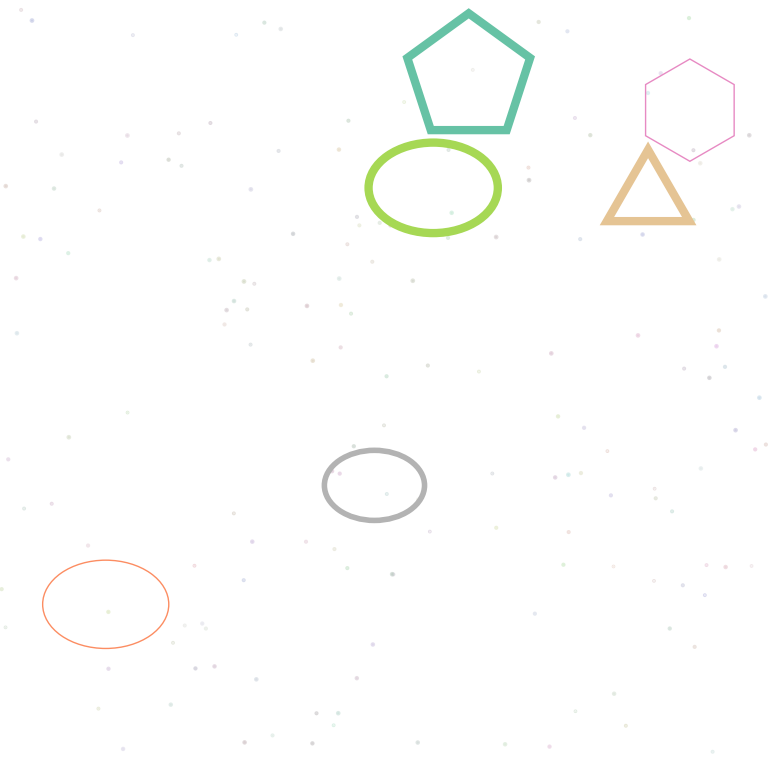[{"shape": "pentagon", "thickness": 3, "radius": 0.42, "center": [0.609, 0.899]}, {"shape": "oval", "thickness": 0.5, "radius": 0.41, "center": [0.137, 0.215]}, {"shape": "hexagon", "thickness": 0.5, "radius": 0.33, "center": [0.896, 0.857]}, {"shape": "oval", "thickness": 3, "radius": 0.42, "center": [0.563, 0.756]}, {"shape": "triangle", "thickness": 3, "radius": 0.31, "center": [0.842, 0.744]}, {"shape": "oval", "thickness": 2, "radius": 0.33, "center": [0.486, 0.37]}]